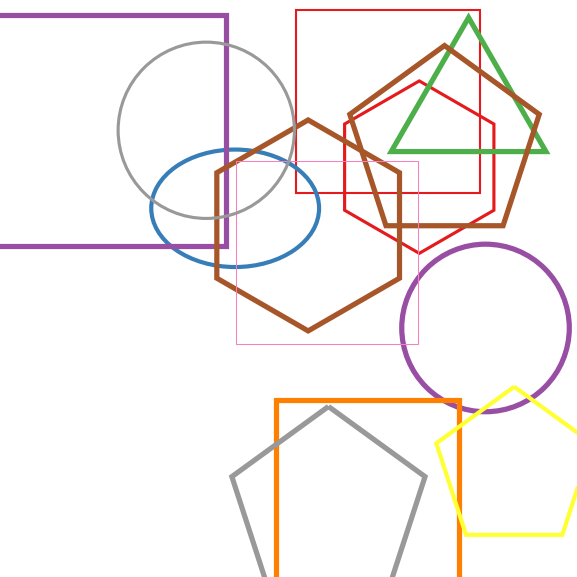[{"shape": "hexagon", "thickness": 1.5, "radius": 0.75, "center": [0.726, 0.71]}, {"shape": "square", "thickness": 1, "radius": 0.79, "center": [0.672, 0.824]}, {"shape": "oval", "thickness": 2, "radius": 0.73, "center": [0.407, 0.638]}, {"shape": "triangle", "thickness": 2.5, "radius": 0.77, "center": [0.811, 0.814]}, {"shape": "circle", "thickness": 2.5, "radius": 0.73, "center": [0.841, 0.431]}, {"shape": "square", "thickness": 2.5, "radius": 1.0, "center": [0.191, 0.773]}, {"shape": "square", "thickness": 2.5, "radius": 0.79, "center": [0.636, 0.148]}, {"shape": "pentagon", "thickness": 2, "radius": 0.71, "center": [0.89, 0.188]}, {"shape": "pentagon", "thickness": 2.5, "radius": 0.86, "center": [0.77, 0.748]}, {"shape": "hexagon", "thickness": 2.5, "radius": 0.91, "center": [0.534, 0.609]}, {"shape": "square", "thickness": 0.5, "radius": 0.79, "center": [0.566, 0.562]}, {"shape": "circle", "thickness": 1.5, "radius": 0.76, "center": [0.357, 0.774]}, {"shape": "pentagon", "thickness": 2.5, "radius": 0.88, "center": [0.569, 0.119]}]